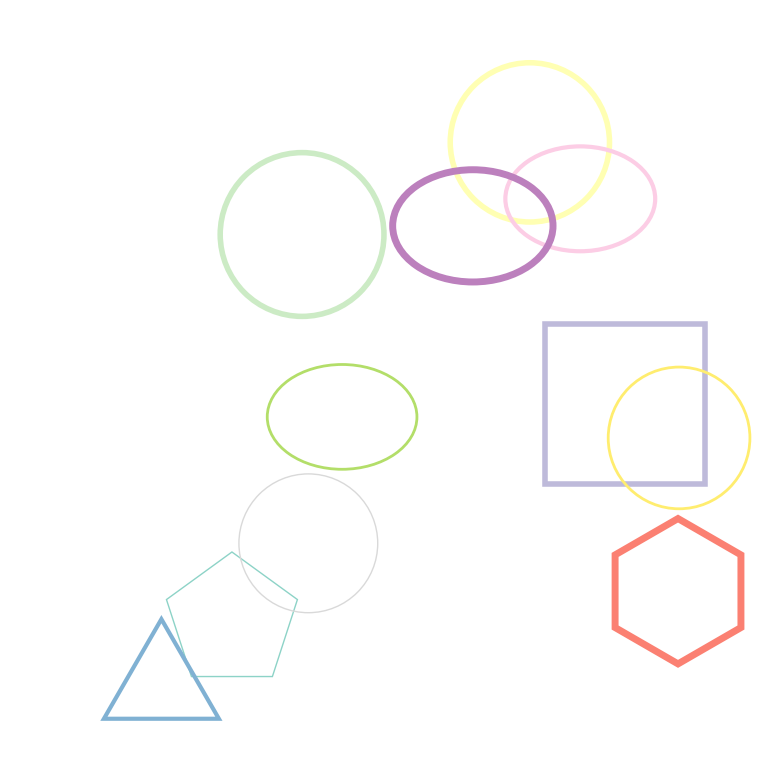[{"shape": "pentagon", "thickness": 0.5, "radius": 0.45, "center": [0.301, 0.194]}, {"shape": "circle", "thickness": 2, "radius": 0.52, "center": [0.688, 0.815]}, {"shape": "square", "thickness": 2, "radius": 0.52, "center": [0.812, 0.475]}, {"shape": "hexagon", "thickness": 2.5, "radius": 0.47, "center": [0.881, 0.232]}, {"shape": "triangle", "thickness": 1.5, "radius": 0.43, "center": [0.21, 0.11]}, {"shape": "oval", "thickness": 1, "radius": 0.49, "center": [0.444, 0.459]}, {"shape": "oval", "thickness": 1.5, "radius": 0.49, "center": [0.754, 0.742]}, {"shape": "circle", "thickness": 0.5, "radius": 0.45, "center": [0.4, 0.294]}, {"shape": "oval", "thickness": 2.5, "radius": 0.52, "center": [0.614, 0.707]}, {"shape": "circle", "thickness": 2, "radius": 0.53, "center": [0.392, 0.695]}, {"shape": "circle", "thickness": 1, "radius": 0.46, "center": [0.882, 0.431]}]